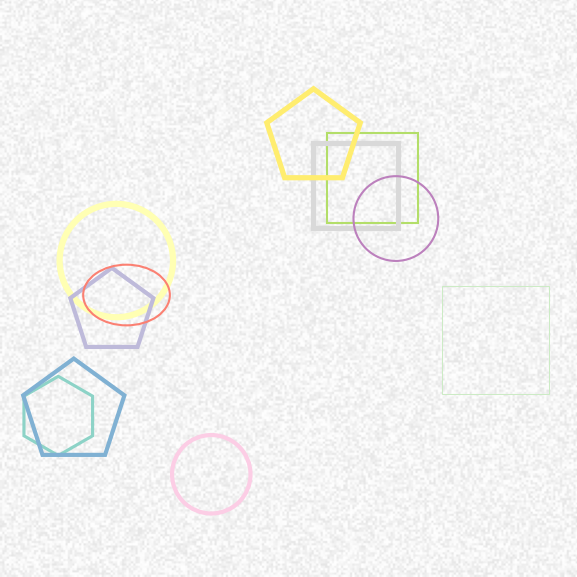[{"shape": "hexagon", "thickness": 1.5, "radius": 0.34, "center": [0.101, 0.279]}, {"shape": "circle", "thickness": 3, "radius": 0.49, "center": [0.201, 0.548]}, {"shape": "pentagon", "thickness": 2, "radius": 0.38, "center": [0.194, 0.46]}, {"shape": "oval", "thickness": 1, "radius": 0.38, "center": [0.219, 0.488]}, {"shape": "pentagon", "thickness": 2, "radius": 0.46, "center": [0.128, 0.286]}, {"shape": "square", "thickness": 1, "radius": 0.39, "center": [0.645, 0.691]}, {"shape": "circle", "thickness": 2, "radius": 0.34, "center": [0.366, 0.178]}, {"shape": "square", "thickness": 2.5, "radius": 0.37, "center": [0.616, 0.678]}, {"shape": "circle", "thickness": 1, "radius": 0.37, "center": [0.685, 0.621]}, {"shape": "square", "thickness": 0.5, "radius": 0.46, "center": [0.858, 0.41]}, {"shape": "pentagon", "thickness": 2.5, "radius": 0.43, "center": [0.543, 0.76]}]